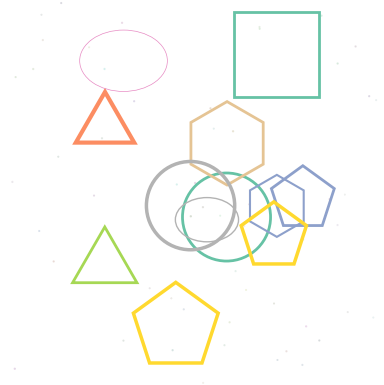[{"shape": "square", "thickness": 2, "radius": 0.55, "center": [0.717, 0.857]}, {"shape": "circle", "thickness": 2, "radius": 0.57, "center": [0.588, 0.436]}, {"shape": "triangle", "thickness": 3, "radius": 0.44, "center": [0.273, 0.673]}, {"shape": "hexagon", "thickness": 1.5, "radius": 0.4, "center": [0.719, 0.465]}, {"shape": "pentagon", "thickness": 2, "radius": 0.43, "center": [0.787, 0.484]}, {"shape": "oval", "thickness": 0.5, "radius": 0.57, "center": [0.321, 0.842]}, {"shape": "triangle", "thickness": 2, "radius": 0.48, "center": [0.272, 0.314]}, {"shape": "pentagon", "thickness": 2.5, "radius": 0.58, "center": [0.457, 0.151]}, {"shape": "pentagon", "thickness": 2.5, "radius": 0.45, "center": [0.711, 0.387]}, {"shape": "hexagon", "thickness": 2, "radius": 0.54, "center": [0.59, 0.628]}, {"shape": "oval", "thickness": 1, "radius": 0.41, "center": [0.538, 0.429]}, {"shape": "circle", "thickness": 2.5, "radius": 0.57, "center": [0.495, 0.466]}]